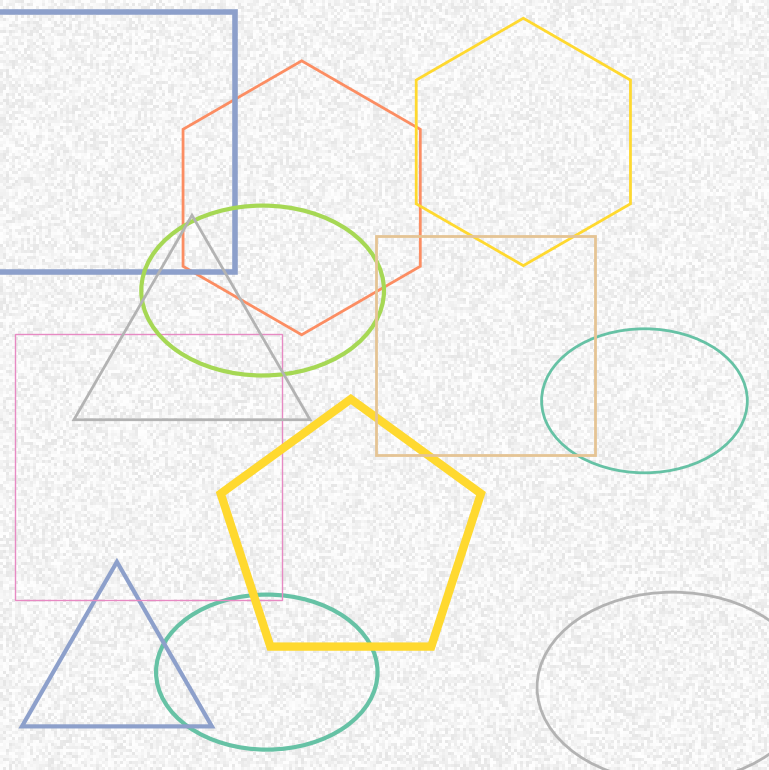[{"shape": "oval", "thickness": 1.5, "radius": 0.72, "center": [0.347, 0.127]}, {"shape": "oval", "thickness": 1, "radius": 0.67, "center": [0.837, 0.479]}, {"shape": "hexagon", "thickness": 1, "radius": 0.89, "center": [0.392, 0.743]}, {"shape": "triangle", "thickness": 1.5, "radius": 0.71, "center": [0.152, 0.128]}, {"shape": "square", "thickness": 2, "radius": 0.84, "center": [0.136, 0.816]}, {"shape": "square", "thickness": 0.5, "radius": 0.87, "center": [0.193, 0.394]}, {"shape": "oval", "thickness": 1.5, "radius": 0.79, "center": [0.341, 0.623]}, {"shape": "pentagon", "thickness": 3, "radius": 0.89, "center": [0.456, 0.304]}, {"shape": "hexagon", "thickness": 1, "radius": 0.8, "center": [0.68, 0.816]}, {"shape": "square", "thickness": 1, "radius": 0.71, "center": [0.631, 0.551]}, {"shape": "triangle", "thickness": 1, "radius": 0.89, "center": [0.249, 0.543]}, {"shape": "oval", "thickness": 1, "radius": 0.88, "center": [0.874, 0.107]}]